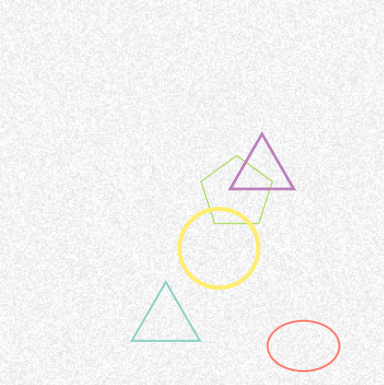[{"shape": "triangle", "thickness": 1.5, "radius": 0.51, "center": [0.431, 0.166]}, {"shape": "oval", "thickness": 1.5, "radius": 0.47, "center": [0.788, 0.101]}, {"shape": "pentagon", "thickness": 1, "radius": 0.49, "center": [0.615, 0.498]}, {"shape": "triangle", "thickness": 2, "radius": 0.48, "center": [0.681, 0.557]}, {"shape": "circle", "thickness": 3, "radius": 0.51, "center": [0.569, 0.355]}]